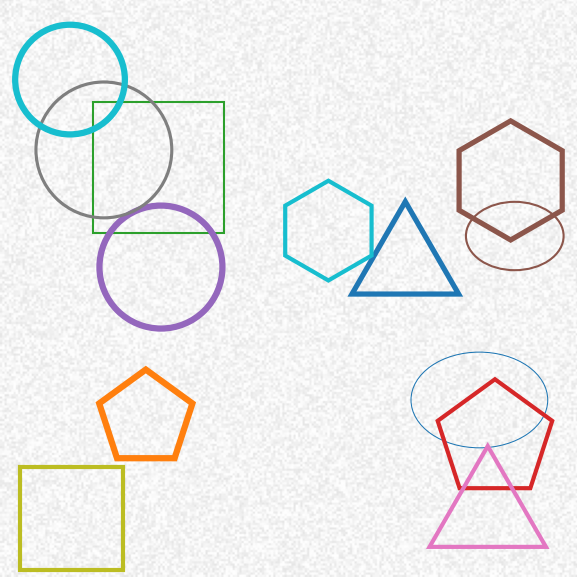[{"shape": "oval", "thickness": 0.5, "radius": 0.59, "center": [0.83, 0.307]}, {"shape": "triangle", "thickness": 2.5, "radius": 0.53, "center": [0.702, 0.543]}, {"shape": "pentagon", "thickness": 3, "radius": 0.42, "center": [0.252, 0.274]}, {"shape": "square", "thickness": 1, "radius": 0.57, "center": [0.275, 0.709]}, {"shape": "pentagon", "thickness": 2, "radius": 0.52, "center": [0.857, 0.238]}, {"shape": "circle", "thickness": 3, "radius": 0.53, "center": [0.279, 0.537]}, {"shape": "oval", "thickness": 1, "radius": 0.42, "center": [0.891, 0.59]}, {"shape": "hexagon", "thickness": 2.5, "radius": 0.52, "center": [0.884, 0.687]}, {"shape": "triangle", "thickness": 2, "radius": 0.58, "center": [0.845, 0.11]}, {"shape": "circle", "thickness": 1.5, "radius": 0.59, "center": [0.18, 0.74]}, {"shape": "square", "thickness": 2, "radius": 0.45, "center": [0.123, 0.101]}, {"shape": "circle", "thickness": 3, "radius": 0.47, "center": [0.121, 0.861]}, {"shape": "hexagon", "thickness": 2, "radius": 0.43, "center": [0.569, 0.6]}]